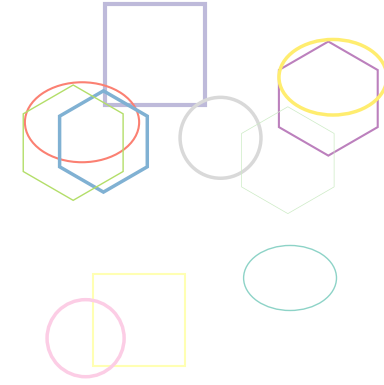[{"shape": "oval", "thickness": 1, "radius": 0.6, "center": [0.753, 0.278]}, {"shape": "square", "thickness": 1.5, "radius": 0.6, "center": [0.361, 0.169]}, {"shape": "square", "thickness": 3, "radius": 0.65, "center": [0.403, 0.858]}, {"shape": "oval", "thickness": 1.5, "radius": 0.74, "center": [0.213, 0.682]}, {"shape": "hexagon", "thickness": 2.5, "radius": 0.66, "center": [0.269, 0.633]}, {"shape": "hexagon", "thickness": 1, "radius": 0.75, "center": [0.19, 0.629]}, {"shape": "circle", "thickness": 2.5, "radius": 0.5, "center": [0.222, 0.122]}, {"shape": "circle", "thickness": 2.5, "radius": 0.53, "center": [0.573, 0.642]}, {"shape": "hexagon", "thickness": 1.5, "radius": 0.74, "center": [0.853, 0.744]}, {"shape": "hexagon", "thickness": 0.5, "radius": 0.69, "center": [0.748, 0.584]}, {"shape": "oval", "thickness": 2.5, "radius": 0.7, "center": [0.865, 0.799]}]